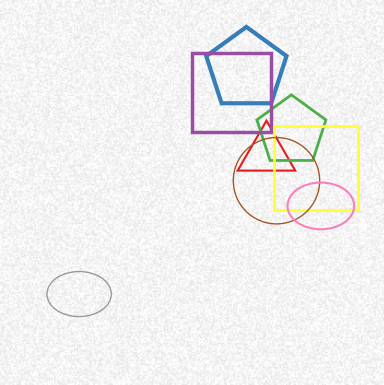[{"shape": "triangle", "thickness": 1.5, "radius": 0.43, "center": [0.692, 0.6]}, {"shape": "pentagon", "thickness": 3, "radius": 0.55, "center": [0.64, 0.82]}, {"shape": "pentagon", "thickness": 2, "radius": 0.47, "center": [0.757, 0.659]}, {"shape": "square", "thickness": 2.5, "radius": 0.51, "center": [0.6, 0.759]}, {"shape": "square", "thickness": 2, "radius": 0.55, "center": [0.82, 0.563]}, {"shape": "circle", "thickness": 1, "radius": 0.56, "center": [0.718, 0.531]}, {"shape": "oval", "thickness": 1.5, "radius": 0.43, "center": [0.833, 0.465]}, {"shape": "oval", "thickness": 1, "radius": 0.42, "center": [0.206, 0.236]}]